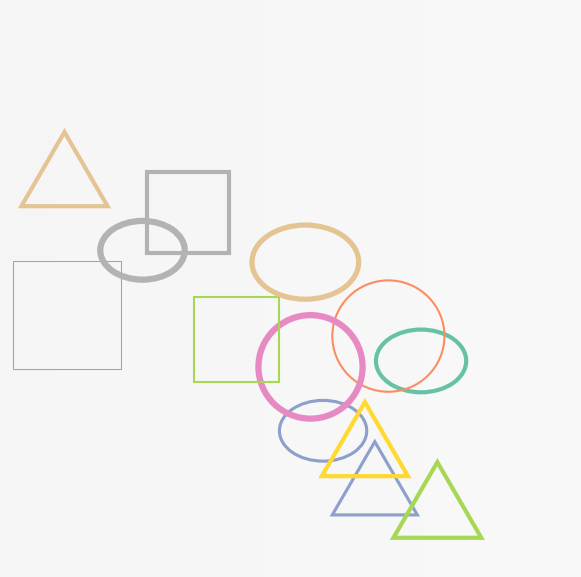[{"shape": "oval", "thickness": 2, "radius": 0.39, "center": [0.724, 0.374]}, {"shape": "square", "thickness": 0.5, "radius": 0.47, "center": [0.115, 0.454]}, {"shape": "circle", "thickness": 1, "radius": 0.48, "center": [0.668, 0.417]}, {"shape": "oval", "thickness": 1.5, "radius": 0.38, "center": [0.556, 0.253]}, {"shape": "triangle", "thickness": 1.5, "radius": 0.42, "center": [0.645, 0.15]}, {"shape": "circle", "thickness": 3, "radius": 0.45, "center": [0.534, 0.364]}, {"shape": "square", "thickness": 1, "radius": 0.37, "center": [0.407, 0.411]}, {"shape": "triangle", "thickness": 2, "radius": 0.44, "center": [0.752, 0.112]}, {"shape": "triangle", "thickness": 2, "radius": 0.43, "center": [0.628, 0.217]}, {"shape": "triangle", "thickness": 2, "radius": 0.43, "center": [0.111, 0.685]}, {"shape": "oval", "thickness": 2.5, "radius": 0.46, "center": [0.525, 0.545]}, {"shape": "oval", "thickness": 3, "radius": 0.36, "center": [0.245, 0.566]}, {"shape": "square", "thickness": 2, "radius": 0.35, "center": [0.323, 0.631]}]